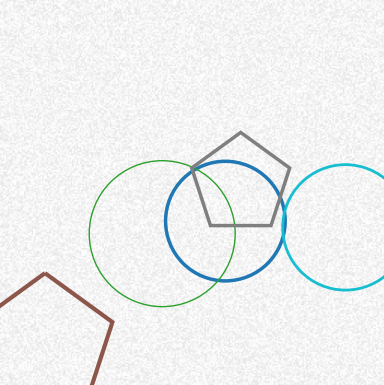[{"shape": "circle", "thickness": 2.5, "radius": 0.78, "center": [0.585, 0.426]}, {"shape": "circle", "thickness": 1, "radius": 0.95, "center": [0.421, 0.393]}, {"shape": "pentagon", "thickness": 3, "radius": 0.92, "center": [0.117, 0.106]}, {"shape": "pentagon", "thickness": 2.5, "radius": 0.67, "center": [0.625, 0.522]}, {"shape": "circle", "thickness": 2, "radius": 0.81, "center": [0.897, 0.409]}]